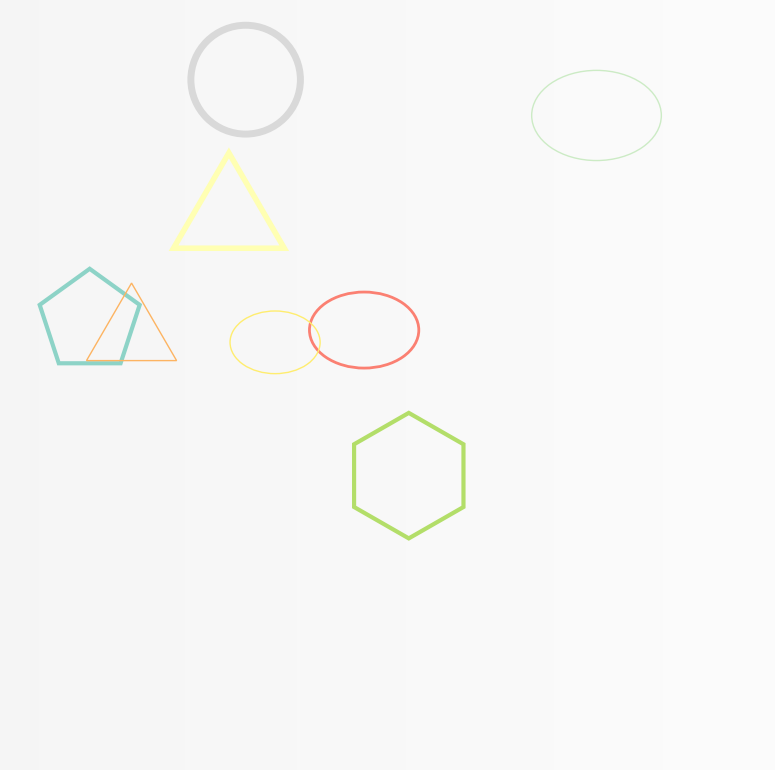[{"shape": "pentagon", "thickness": 1.5, "radius": 0.34, "center": [0.116, 0.583]}, {"shape": "triangle", "thickness": 2, "radius": 0.41, "center": [0.295, 0.719]}, {"shape": "oval", "thickness": 1, "radius": 0.35, "center": [0.47, 0.571]}, {"shape": "triangle", "thickness": 0.5, "radius": 0.34, "center": [0.17, 0.565]}, {"shape": "hexagon", "thickness": 1.5, "radius": 0.41, "center": [0.527, 0.382]}, {"shape": "circle", "thickness": 2.5, "radius": 0.35, "center": [0.317, 0.897]}, {"shape": "oval", "thickness": 0.5, "radius": 0.42, "center": [0.77, 0.85]}, {"shape": "oval", "thickness": 0.5, "radius": 0.29, "center": [0.355, 0.555]}]